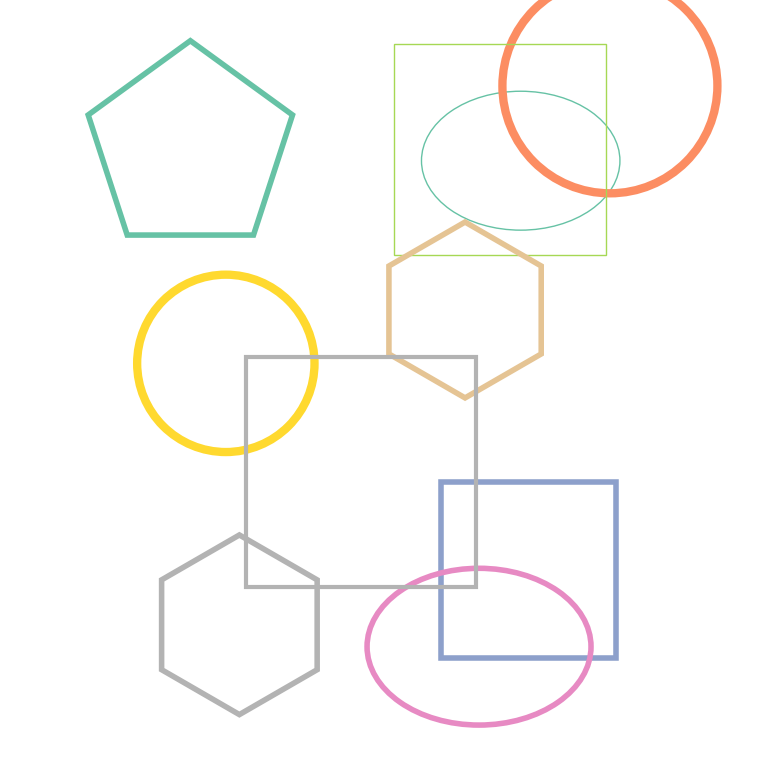[{"shape": "pentagon", "thickness": 2, "radius": 0.7, "center": [0.247, 0.808]}, {"shape": "oval", "thickness": 0.5, "radius": 0.64, "center": [0.676, 0.791]}, {"shape": "circle", "thickness": 3, "radius": 0.7, "center": [0.792, 0.889]}, {"shape": "square", "thickness": 2, "radius": 0.57, "center": [0.686, 0.26]}, {"shape": "oval", "thickness": 2, "radius": 0.73, "center": [0.622, 0.16]}, {"shape": "square", "thickness": 0.5, "radius": 0.69, "center": [0.649, 0.806]}, {"shape": "circle", "thickness": 3, "radius": 0.58, "center": [0.293, 0.528]}, {"shape": "hexagon", "thickness": 2, "radius": 0.57, "center": [0.604, 0.597]}, {"shape": "square", "thickness": 1.5, "radius": 0.75, "center": [0.469, 0.387]}, {"shape": "hexagon", "thickness": 2, "radius": 0.58, "center": [0.311, 0.189]}]